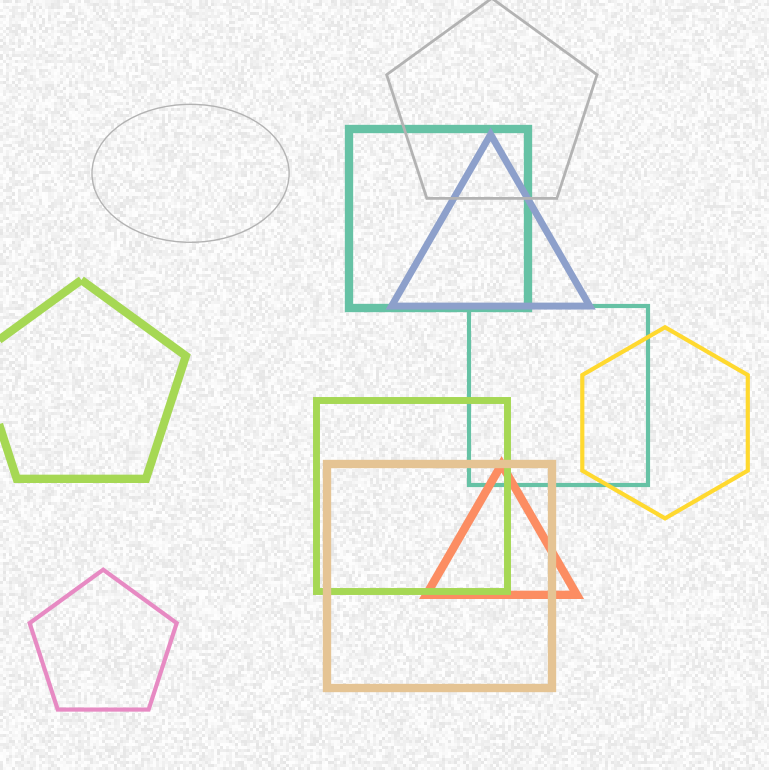[{"shape": "square", "thickness": 1.5, "radius": 0.58, "center": [0.725, 0.486]}, {"shape": "square", "thickness": 3, "radius": 0.58, "center": [0.569, 0.717]}, {"shape": "triangle", "thickness": 3, "radius": 0.56, "center": [0.651, 0.284]}, {"shape": "triangle", "thickness": 2.5, "radius": 0.74, "center": [0.637, 0.677]}, {"shape": "pentagon", "thickness": 1.5, "radius": 0.5, "center": [0.134, 0.16]}, {"shape": "square", "thickness": 2.5, "radius": 0.62, "center": [0.535, 0.356]}, {"shape": "pentagon", "thickness": 3, "radius": 0.71, "center": [0.106, 0.494]}, {"shape": "hexagon", "thickness": 1.5, "radius": 0.62, "center": [0.864, 0.451]}, {"shape": "square", "thickness": 3, "radius": 0.73, "center": [0.571, 0.252]}, {"shape": "pentagon", "thickness": 1, "radius": 0.72, "center": [0.639, 0.859]}, {"shape": "oval", "thickness": 0.5, "radius": 0.64, "center": [0.247, 0.775]}]